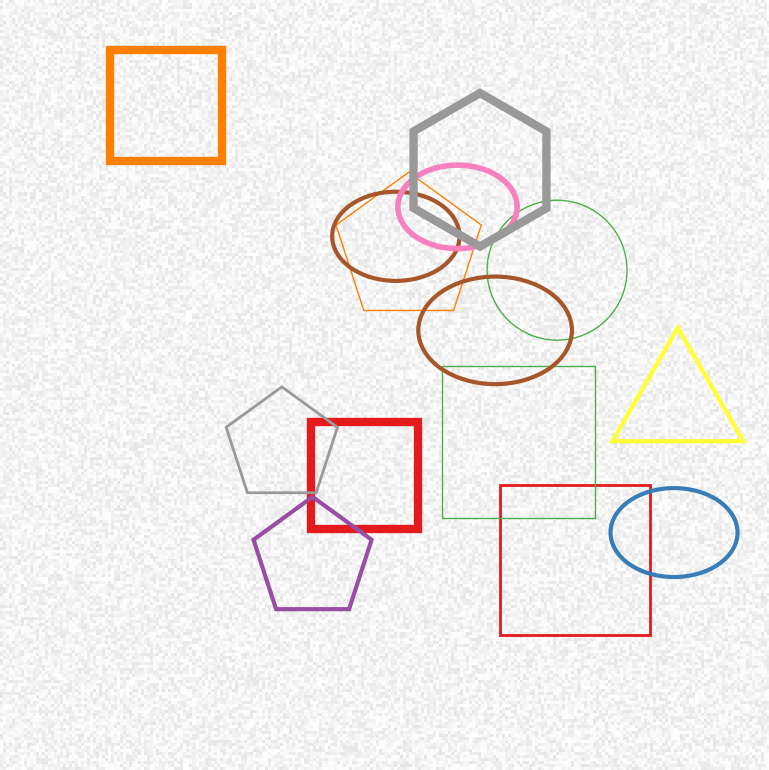[{"shape": "square", "thickness": 3, "radius": 0.35, "center": [0.474, 0.382]}, {"shape": "square", "thickness": 1, "radius": 0.49, "center": [0.747, 0.273]}, {"shape": "oval", "thickness": 1.5, "radius": 0.41, "center": [0.875, 0.308]}, {"shape": "square", "thickness": 0.5, "radius": 0.49, "center": [0.673, 0.426]}, {"shape": "circle", "thickness": 0.5, "radius": 0.45, "center": [0.723, 0.649]}, {"shape": "pentagon", "thickness": 1.5, "radius": 0.4, "center": [0.406, 0.274]}, {"shape": "pentagon", "thickness": 0.5, "radius": 0.5, "center": [0.531, 0.677]}, {"shape": "square", "thickness": 3, "radius": 0.36, "center": [0.215, 0.863]}, {"shape": "triangle", "thickness": 1.5, "radius": 0.49, "center": [0.88, 0.476]}, {"shape": "oval", "thickness": 1.5, "radius": 0.41, "center": [0.514, 0.693]}, {"shape": "oval", "thickness": 1.5, "radius": 0.5, "center": [0.643, 0.571]}, {"shape": "oval", "thickness": 2, "radius": 0.39, "center": [0.594, 0.731]}, {"shape": "pentagon", "thickness": 1, "radius": 0.38, "center": [0.366, 0.422]}, {"shape": "hexagon", "thickness": 3, "radius": 0.5, "center": [0.623, 0.78]}]